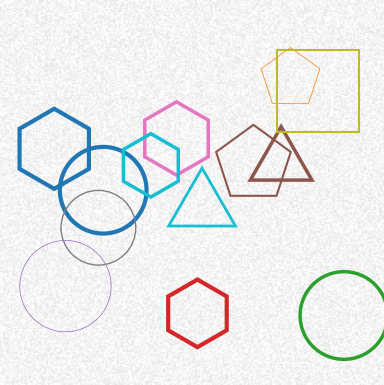[{"shape": "hexagon", "thickness": 3, "radius": 0.52, "center": [0.141, 0.613]}, {"shape": "circle", "thickness": 3, "radius": 0.56, "center": [0.268, 0.506]}, {"shape": "pentagon", "thickness": 0.5, "radius": 0.4, "center": [0.755, 0.796]}, {"shape": "circle", "thickness": 2.5, "radius": 0.57, "center": [0.893, 0.181]}, {"shape": "hexagon", "thickness": 3, "radius": 0.44, "center": [0.513, 0.186]}, {"shape": "circle", "thickness": 0.5, "radius": 0.59, "center": [0.17, 0.257]}, {"shape": "triangle", "thickness": 2.5, "radius": 0.46, "center": [0.73, 0.578]}, {"shape": "pentagon", "thickness": 1.5, "radius": 0.51, "center": [0.658, 0.574]}, {"shape": "hexagon", "thickness": 2.5, "radius": 0.48, "center": [0.459, 0.64]}, {"shape": "circle", "thickness": 1, "radius": 0.49, "center": [0.256, 0.408]}, {"shape": "square", "thickness": 1.5, "radius": 0.53, "center": [0.825, 0.765]}, {"shape": "hexagon", "thickness": 2.5, "radius": 0.41, "center": [0.392, 0.57]}, {"shape": "triangle", "thickness": 2, "radius": 0.5, "center": [0.525, 0.463]}]